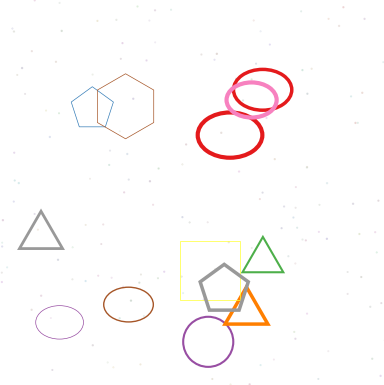[{"shape": "oval", "thickness": 3, "radius": 0.42, "center": [0.597, 0.649]}, {"shape": "oval", "thickness": 2.5, "radius": 0.38, "center": [0.682, 0.767]}, {"shape": "pentagon", "thickness": 0.5, "radius": 0.29, "center": [0.24, 0.717]}, {"shape": "triangle", "thickness": 1.5, "radius": 0.31, "center": [0.683, 0.323]}, {"shape": "oval", "thickness": 0.5, "radius": 0.31, "center": [0.155, 0.163]}, {"shape": "circle", "thickness": 1.5, "radius": 0.33, "center": [0.541, 0.112]}, {"shape": "triangle", "thickness": 2.5, "radius": 0.32, "center": [0.64, 0.19]}, {"shape": "square", "thickness": 0.5, "radius": 0.38, "center": [0.545, 0.298]}, {"shape": "hexagon", "thickness": 0.5, "radius": 0.42, "center": [0.326, 0.724]}, {"shape": "oval", "thickness": 1, "radius": 0.32, "center": [0.334, 0.209]}, {"shape": "oval", "thickness": 3, "radius": 0.33, "center": [0.654, 0.74]}, {"shape": "triangle", "thickness": 2, "radius": 0.32, "center": [0.107, 0.387]}, {"shape": "pentagon", "thickness": 2.5, "radius": 0.33, "center": [0.582, 0.248]}]